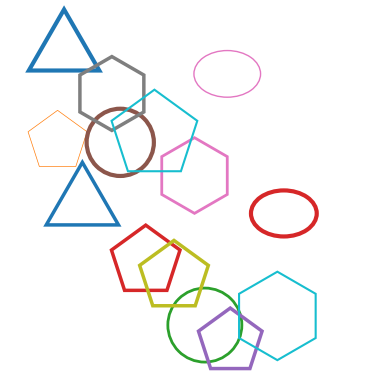[{"shape": "triangle", "thickness": 3, "radius": 0.53, "center": [0.166, 0.87]}, {"shape": "triangle", "thickness": 2.5, "radius": 0.54, "center": [0.214, 0.47]}, {"shape": "pentagon", "thickness": 0.5, "radius": 0.4, "center": [0.15, 0.633]}, {"shape": "circle", "thickness": 2, "radius": 0.48, "center": [0.532, 0.156]}, {"shape": "oval", "thickness": 3, "radius": 0.43, "center": [0.737, 0.446]}, {"shape": "pentagon", "thickness": 2.5, "radius": 0.47, "center": [0.379, 0.322]}, {"shape": "pentagon", "thickness": 2.5, "radius": 0.43, "center": [0.598, 0.113]}, {"shape": "circle", "thickness": 3, "radius": 0.44, "center": [0.312, 0.63]}, {"shape": "oval", "thickness": 1, "radius": 0.43, "center": [0.59, 0.808]}, {"shape": "hexagon", "thickness": 2, "radius": 0.49, "center": [0.505, 0.544]}, {"shape": "hexagon", "thickness": 2.5, "radius": 0.48, "center": [0.291, 0.757]}, {"shape": "pentagon", "thickness": 2.5, "radius": 0.47, "center": [0.452, 0.282]}, {"shape": "hexagon", "thickness": 1.5, "radius": 0.57, "center": [0.72, 0.179]}, {"shape": "pentagon", "thickness": 1.5, "radius": 0.59, "center": [0.401, 0.65]}]